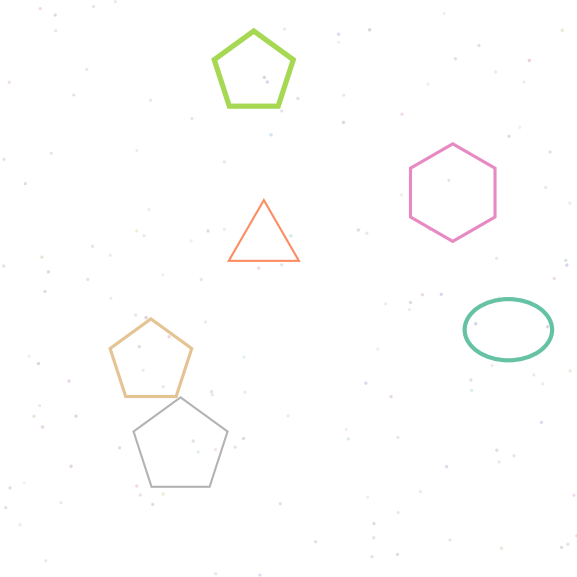[{"shape": "oval", "thickness": 2, "radius": 0.38, "center": [0.88, 0.428]}, {"shape": "triangle", "thickness": 1, "radius": 0.35, "center": [0.457, 0.582]}, {"shape": "hexagon", "thickness": 1.5, "radius": 0.42, "center": [0.784, 0.666]}, {"shape": "pentagon", "thickness": 2.5, "radius": 0.36, "center": [0.439, 0.874]}, {"shape": "pentagon", "thickness": 1.5, "radius": 0.37, "center": [0.261, 0.373]}, {"shape": "pentagon", "thickness": 1, "radius": 0.43, "center": [0.313, 0.225]}]